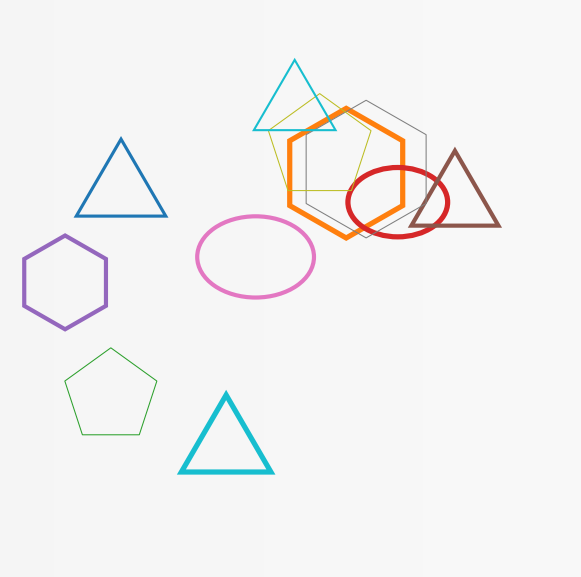[{"shape": "triangle", "thickness": 1.5, "radius": 0.44, "center": [0.208, 0.669]}, {"shape": "hexagon", "thickness": 2.5, "radius": 0.56, "center": [0.596, 0.699]}, {"shape": "pentagon", "thickness": 0.5, "radius": 0.42, "center": [0.191, 0.314]}, {"shape": "oval", "thickness": 2.5, "radius": 0.43, "center": [0.684, 0.649]}, {"shape": "hexagon", "thickness": 2, "radius": 0.41, "center": [0.112, 0.51]}, {"shape": "triangle", "thickness": 2, "radius": 0.43, "center": [0.783, 0.652]}, {"shape": "oval", "thickness": 2, "radius": 0.5, "center": [0.44, 0.554]}, {"shape": "hexagon", "thickness": 0.5, "radius": 0.6, "center": [0.63, 0.706]}, {"shape": "pentagon", "thickness": 0.5, "radius": 0.46, "center": [0.55, 0.744]}, {"shape": "triangle", "thickness": 1, "radius": 0.41, "center": [0.507, 0.814]}, {"shape": "triangle", "thickness": 2.5, "radius": 0.44, "center": [0.389, 0.226]}]